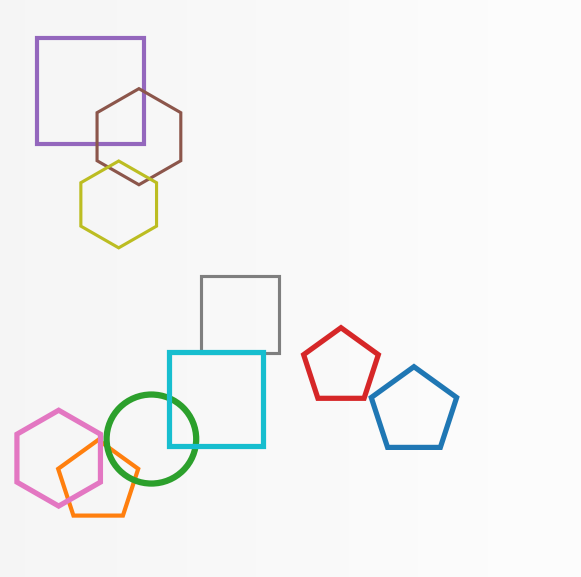[{"shape": "pentagon", "thickness": 2.5, "radius": 0.39, "center": [0.712, 0.287]}, {"shape": "pentagon", "thickness": 2, "radius": 0.36, "center": [0.169, 0.165]}, {"shape": "circle", "thickness": 3, "radius": 0.39, "center": [0.26, 0.239]}, {"shape": "pentagon", "thickness": 2.5, "radius": 0.34, "center": [0.587, 0.364]}, {"shape": "square", "thickness": 2, "radius": 0.46, "center": [0.155, 0.841]}, {"shape": "hexagon", "thickness": 1.5, "radius": 0.42, "center": [0.239, 0.762]}, {"shape": "hexagon", "thickness": 2.5, "radius": 0.41, "center": [0.101, 0.206]}, {"shape": "square", "thickness": 1.5, "radius": 0.33, "center": [0.413, 0.454]}, {"shape": "hexagon", "thickness": 1.5, "radius": 0.38, "center": [0.204, 0.645]}, {"shape": "square", "thickness": 2.5, "radius": 0.4, "center": [0.371, 0.308]}]